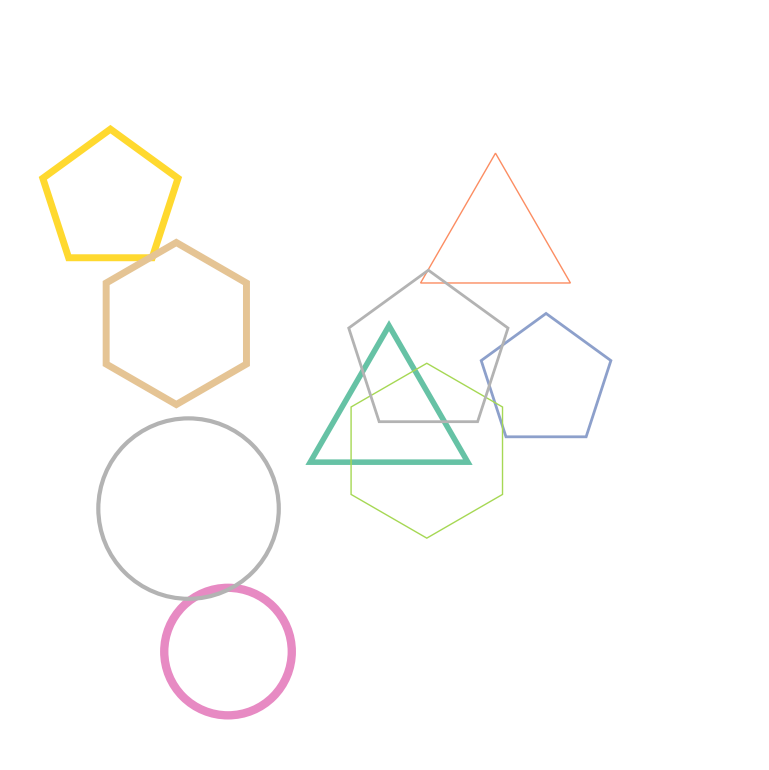[{"shape": "triangle", "thickness": 2, "radius": 0.59, "center": [0.505, 0.459]}, {"shape": "triangle", "thickness": 0.5, "radius": 0.56, "center": [0.643, 0.689]}, {"shape": "pentagon", "thickness": 1, "radius": 0.44, "center": [0.709, 0.504]}, {"shape": "circle", "thickness": 3, "radius": 0.41, "center": [0.296, 0.154]}, {"shape": "hexagon", "thickness": 0.5, "radius": 0.57, "center": [0.554, 0.415]}, {"shape": "pentagon", "thickness": 2.5, "radius": 0.46, "center": [0.143, 0.74]}, {"shape": "hexagon", "thickness": 2.5, "radius": 0.53, "center": [0.229, 0.58]}, {"shape": "circle", "thickness": 1.5, "radius": 0.59, "center": [0.245, 0.339]}, {"shape": "pentagon", "thickness": 1, "radius": 0.54, "center": [0.556, 0.54]}]